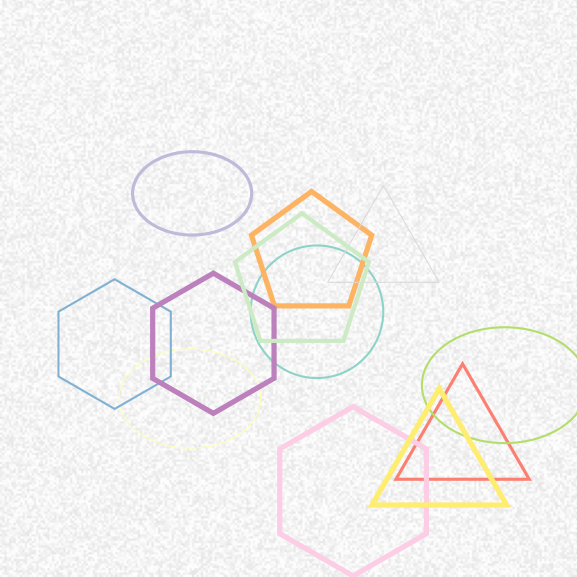[{"shape": "circle", "thickness": 1, "radius": 0.57, "center": [0.549, 0.459]}, {"shape": "oval", "thickness": 0.5, "radius": 0.61, "center": [0.329, 0.309]}, {"shape": "oval", "thickness": 1.5, "radius": 0.52, "center": [0.333, 0.664]}, {"shape": "triangle", "thickness": 1.5, "radius": 0.67, "center": [0.801, 0.236]}, {"shape": "hexagon", "thickness": 1, "radius": 0.56, "center": [0.198, 0.403]}, {"shape": "pentagon", "thickness": 2.5, "radius": 0.55, "center": [0.54, 0.558]}, {"shape": "oval", "thickness": 1, "radius": 0.72, "center": [0.874, 0.332]}, {"shape": "hexagon", "thickness": 2.5, "radius": 0.73, "center": [0.611, 0.148]}, {"shape": "triangle", "thickness": 0.5, "radius": 0.56, "center": [0.664, 0.566]}, {"shape": "hexagon", "thickness": 2.5, "radius": 0.61, "center": [0.369, 0.405]}, {"shape": "pentagon", "thickness": 2, "radius": 0.61, "center": [0.523, 0.508]}, {"shape": "triangle", "thickness": 2.5, "radius": 0.67, "center": [0.761, 0.192]}]